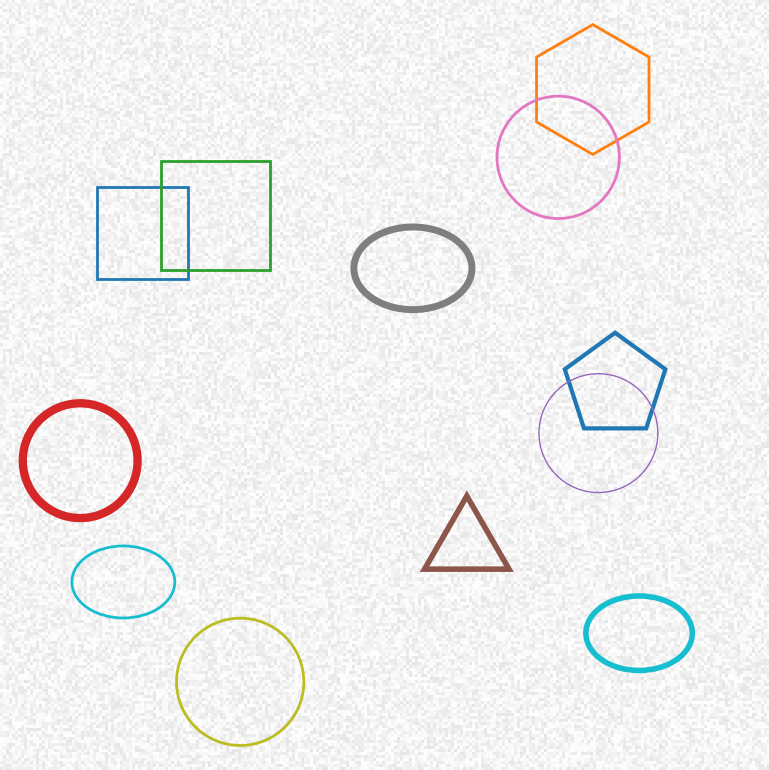[{"shape": "pentagon", "thickness": 1.5, "radius": 0.34, "center": [0.799, 0.499]}, {"shape": "square", "thickness": 1, "radius": 0.3, "center": [0.185, 0.697]}, {"shape": "hexagon", "thickness": 1, "radius": 0.42, "center": [0.77, 0.884]}, {"shape": "square", "thickness": 1, "radius": 0.36, "center": [0.28, 0.72]}, {"shape": "circle", "thickness": 3, "radius": 0.37, "center": [0.104, 0.402]}, {"shape": "circle", "thickness": 0.5, "radius": 0.39, "center": [0.777, 0.438]}, {"shape": "triangle", "thickness": 2, "radius": 0.32, "center": [0.606, 0.293]}, {"shape": "circle", "thickness": 1, "radius": 0.4, "center": [0.725, 0.796]}, {"shape": "oval", "thickness": 2.5, "radius": 0.38, "center": [0.536, 0.652]}, {"shape": "circle", "thickness": 1, "radius": 0.41, "center": [0.312, 0.115]}, {"shape": "oval", "thickness": 1, "radius": 0.33, "center": [0.16, 0.244]}, {"shape": "oval", "thickness": 2, "radius": 0.35, "center": [0.83, 0.178]}]